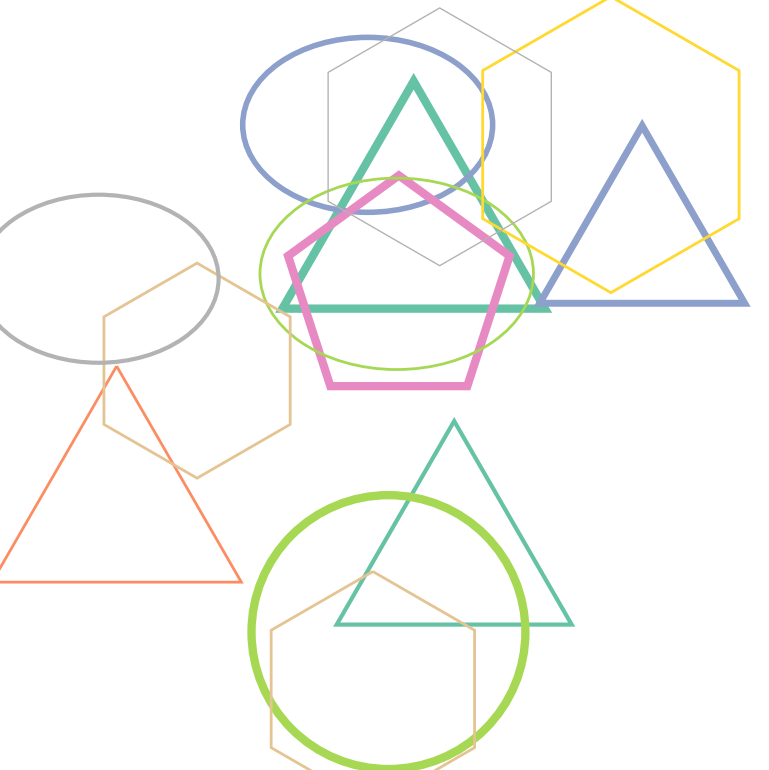[{"shape": "triangle", "thickness": 1.5, "radius": 0.88, "center": [0.59, 0.277]}, {"shape": "triangle", "thickness": 3, "radius": 0.98, "center": [0.537, 0.698]}, {"shape": "triangle", "thickness": 1, "radius": 0.94, "center": [0.151, 0.337]}, {"shape": "oval", "thickness": 2, "radius": 0.81, "center": [0.477, 0.838]}, {"shape": "triangle", "thickness": 2.5, "radius": 0.77, "center": [0.834, 0.683]}, {"shape": "pentagon", "thickness": 3, "radius": 0.76, "center": [0.518, 0.621]}, {"shape": "oval", "thickness": 1, "radius": 0.89, "center": [0.515, 0.644]}, {"shape": "circle", "thickness": 3, "radius": 0.89, "center": [0.504, 0.179]}, {"shape": "hexagon", "thickness": 1, "radius": 0.96, "center": [0.793, 0.812]}, {"shape": "hexagon", "thickness": 1, "radius": 0.76, "center": [0.484, 0.105]}, {"shape": "hexagon", "thickness": 1, "radius": 0.7, "center": [0.256, 0.519]}, {"shape": "oval", "thickness": 1.5, "radius": 0.78, "center": [0.128, 0.638]}, {"shape": "hexagon", "thickness": 0.5, "radius": 0.84, "center": [0.571, 0.822]}]